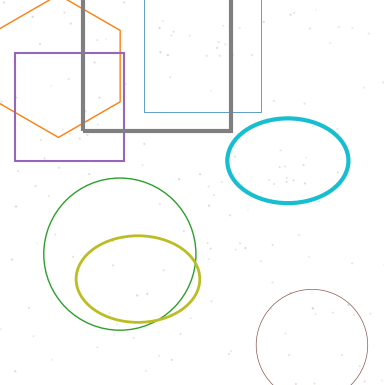[{"shape": "square", "thickness": 0.5, "radius": 0.76, "center": [0.526, 0.86]}, {"shape": "hexagon", "thickness": 1, "radius": 0.93, "center": [0.152, 0.828]}, {"shape": "circle", "thickness": 1, "radius": 0.99, "center": [0.311, 0.34]}, {"shape": "square", "thickness": 1.5, "radius": 0.7, "center": [0.181, 0.723]}, {"shape": "circle", "thickness": 0.5, "radius": 0.72, "center": [0.81, 0.104]}, {"shape": "square", "thickness": 3, "radius": 0.96, "center": [0.408, 0.85]}, {"shape": "oval", "thickness": 2, "radius": 0.8, "center": [0.358, 0.275]}, {"shape": "oval", "thickness": 3, "radius": 0.79, "center": [0.748, 0.582]}]